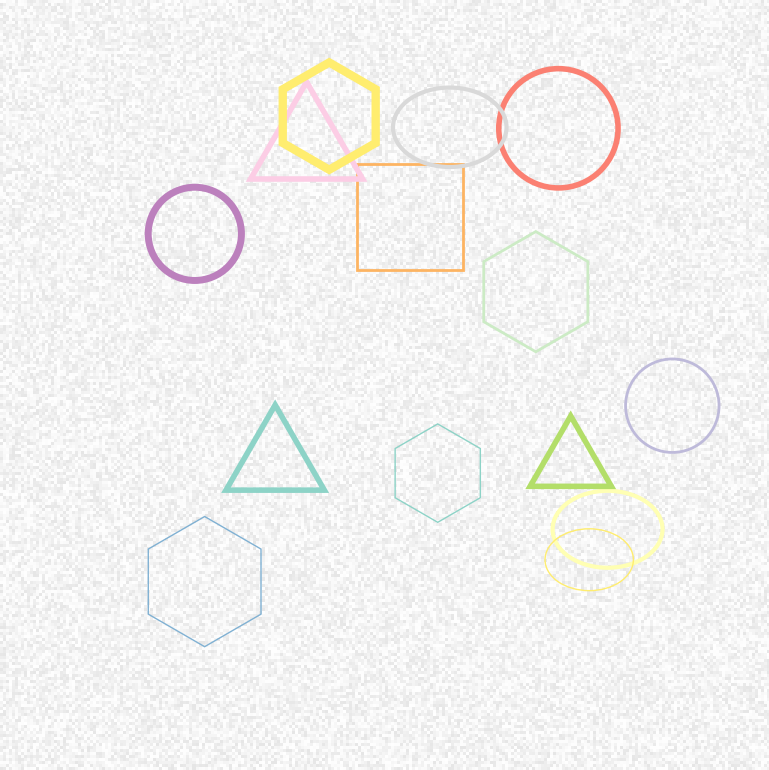[{"shape": "triangle", "thickness": 2, "radius": 0.37, "center": [0.357, 0.4]}, {"shape": "hexagon", "thickness": 0.5, "radius": 0.32, "center": [0.568, 0.386]}, {"shape": "oval", "thickness": 1.5, "radius": 0.36, "center": [0.789, 0.313]}, {"shape": "circle", "thickness": 1, "radius": 0.3, "center": [0.873, 0.473]}, {"shape": "circle", "thickness": 2, "radius": 0.39, "center": [0.725, 0.833]}, {"shape": "hexagon", "thickness": 0.5, "radius": 0.42, "center": [0.266, 0.245]}, {"shape": "square", "thickness": 1, "radius": 0.34, "center": [0.533, 0.718]}, {"shape": "triangle", "thickness": 2, "radius": 0.3, "center": [0.741, 0.399]}, {"shape": "triangle", "thickness": 2, "radius": 0.42, "center": [0.398, 0.81]}, {"shape": "oval", "thickness": 1.5, "radius": 0.37, "center": [0.584, 0.835]}, {"shape": "circle", "thickness": 2.5, "radius": 0.3, "center": [0.253, 0.696]}, {"shape": "hexagon", "thickness": 1, "radius": 0.39, "center": [0.696, 0.621]}, {"shape": "hexagon", "thickness": 3, "radius": 0.35, "center": [0.428, 0.849]}, {"shape": "oval", "thickness": 0.5, "radius": 0.29, "center": [0.765, 0.273]}]